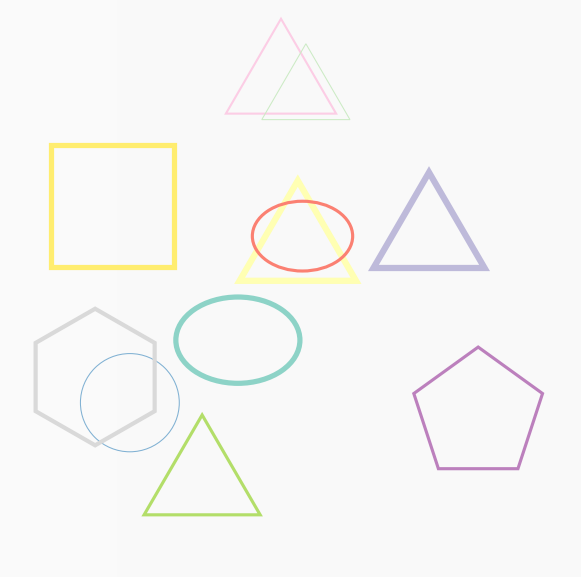[{"shape": "oval", "thickness": 2.5, "radius": 0.53, "center": [0.409, 0.41]}, {"shape": "triangle", "thickness": 3, "radius": 0.58, "center": [0.512, 0.571]}, {"shape": "triangle", "thickness": 3, "radius": 0.55, "center": [0.738, 0.59]}, {"shape": "oval", "thickness": 1.5, "radius": 0.43, "center": [0.52, 0.59]}, {"shape": "circle", "thickness": 0.5, "radius": 0.43, "center": [0.223, 0.302]}, {"shape": "triangle", "thickness": 1.5, "radius": 0.58, "center": [0.348, 0.165]}, {"shape": "triangle", "thickness": 1, "radius": 0.55, "center": [0.483, 0.857]}, {"shape": "hexagon", "thickness": 2, "radius": 0.59, "center": [0.164, 0.346]}, {"shape": "pentagon", "thickness": 1.5, "radius": 0.58, "center": [0.823, 0.282]}, {"shape": "triangle", "thickness": 0.5, "radius": 0.44, "center": [0.526, 0.836]}, {"shape": "square", "thickness": 2.5, "radius": 0.53, "center": [0.194, 0.642]}]